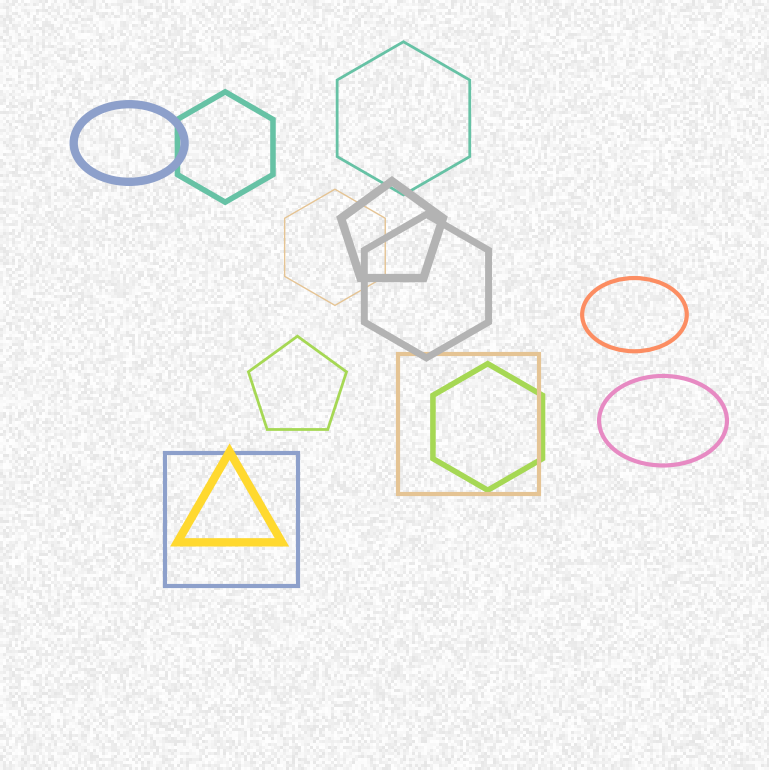[{"shape": "hexagon", "thickness": 1, "radius": 0.5, "center": [0.524, 0.846]}, {"shape": "hexagon", "thickness": 2, "radius": 0.36, "center": [0.292, 0.809]}, {"shape": "oval", "thickness": 1.5, "radius": 0.34, "center": [0.824, 0.591]}, {"shape": "square", "thickness": 1.5, "radius": 0.43, "center": [0.3, 0.326]}, {"shape": "oval", "thickness": 3, "radius": 0.36, "center": [0.168, 0.814]}, {"shape": "oval", "thickness": 1.5, "radius": 0.42, "center": [0.861, 0.454]}, {"shape": "hexagon", "thickness": 2, "radius": 0.41, "center": [0.633, 0.446]}, {"shape": "pentagon", "thickness": 1, "radius": 0.33, "center": [0.386, 0.496]}, {"shape": "triangle", "thickness": 3, "radius": 0.39, "center": [0.298, 0.335]}, {"shape": "hexagon", "thickness": 0.5, "radius": 0.38, "center": [0.435, 0.679]}, {"shape": "square", "thickness": 1.5, "radius": 0.46, "center": [0.609, 0.449]}, {"shape": "pentagon", "thickness": 3, "radius": 0.35, "center": [0.509, 0.695]}, {"shape": "hexagon", "thickness": 2.5, "radius": 0.47, "center": [0.554, 0.628]}]